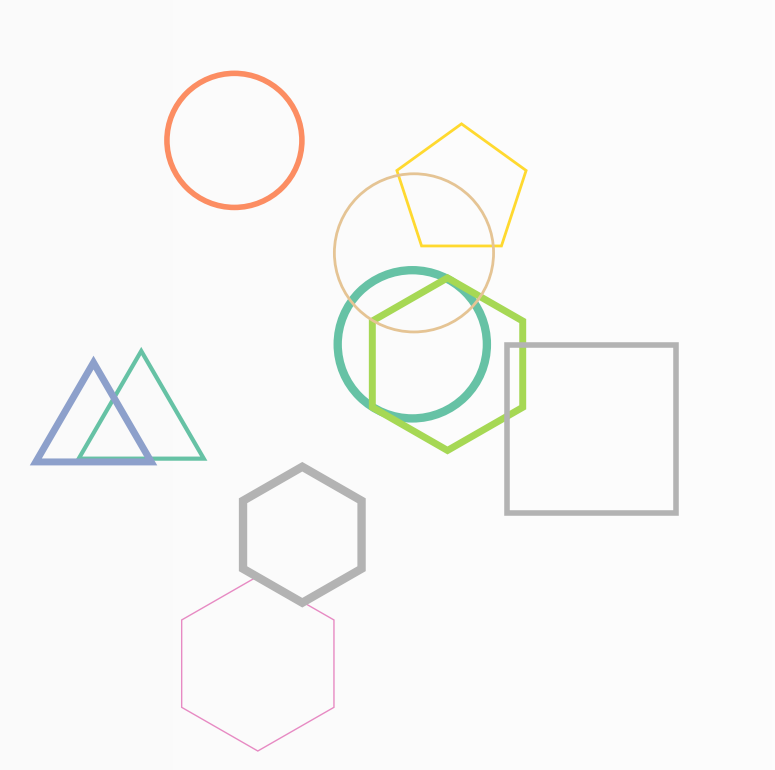[{"shape": "circle", "thickness": 3, "radius": 0.48, "center": [0.532, 0.553]}, {"shape": "triangle", "thickness": 1.5, "radius": 0.47, "center": [0.182, 0.451]}, {"shape": "circle", "thickness": 2, "radius": 0.44, "center": [0.302, 0.818]}, {"shape": "triangle", "thickness": 2.5, "radius": 0.43, "center": [0.121, 0.443]}, {"shape": "hexagon", "thickness": 0.5, "radius": 0.57, "center": [0.333, 0.138]}, {"shape": "hexagon", "thickness": 2.5, "radius": 0.56, "center": [0.577, 0.527]}, {"shape": "pentagon", "thickness": 1, "radius": 0.44, "center": [0.595, 0.751]}, {"shape": "circle", "thickness": 1, "radius": 0.51, "center": [0.534, 0.672]}, {"shape": "hexagon", "thickness": 3, "radius": 0.44, "center": [0.39, 0.306]}, {"shape": "square", "thickness": 2, "radius": 0.55, "center": [0.763, 0.443]}]